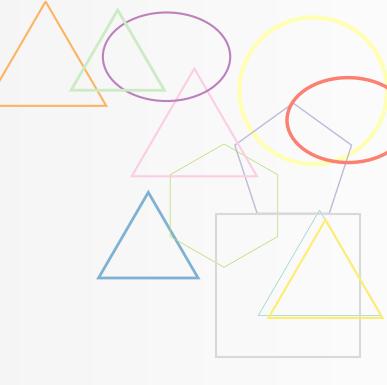[{"shape": "triangle", "thickness": 0.5, "radius": 0.91, "center": [0.825, 0.271]}, {"shape": "circle", "thickness": 3, "radius": 0.95, "center": [0.809, 0.764]}, {"shape": "pentagon", "thickness": 1, "radius": 0.79, "center": [0.757, 0.574]}, {"shape": "oval", "thickness": 2.5, "radius": 0.79, "center": [0.898, 0.688]}, {"shape": "triangle", "thickness": 2, "radius": 0.74, "center": [0.383, 0.352]}, {"shape": "triangle", "thickness": 1.5, "radius": 0.9, "center": [0.118, 0.815]}, {"shape": "hexagon", "thickness": 0.5, "radius": 0.8, "center": [0.578, 0.466]}, {"shape": "triangle", "thickness": 1.5, "radius": 0.93, "center": [0.501, 0.635]}, {"shape": "square", "thickness": 1.5, "radius": 0.93, "center": [0.743, 0.259]}, {"shape": "oval", "thickness": 1.5, "radius": 0.82, "center": [0.43, 0.853]}, {"shape": "triangle", "thickness": 2, "radius": 0.69, "center": [0.304, 0.835]}, {"shape": "triangle", "thickness": 1.5, "radius": 0.85, "center": [0.84, 0.259]}]